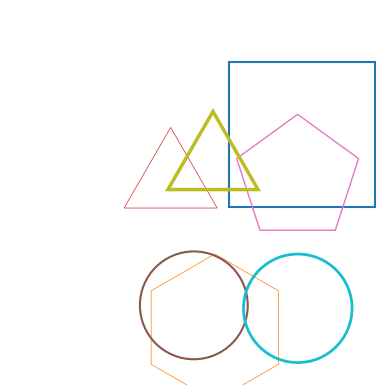[{"shape": "square", "thickness": 1.5, "radius": 0.94, "center": [0.785, 0.651]}, {"shape": "hexagon", "thickness": 0.5, "radius": 0.95, "center": [0.558, 0.149]}, {"shape": "triangle", "thickness": 0.5, "radius": 0.7, "center": [0.443, 0.529]}, {"shape": "circle", "thickness": 1.5, "radius": 0.7, "center": [0.503, 0.207]}, {"shape": "pentagon", "thickness": 1, "radius": 0.83, "center": [0.773, 0.537]}, {"shape": "triangle", "thickness": 2.5, "radius": 0.68, "center": [0.553, 0.575]}, {"shape": "circle", "thickness": 2, "radius": 0.7, "center": [0.773, 0.199]}]